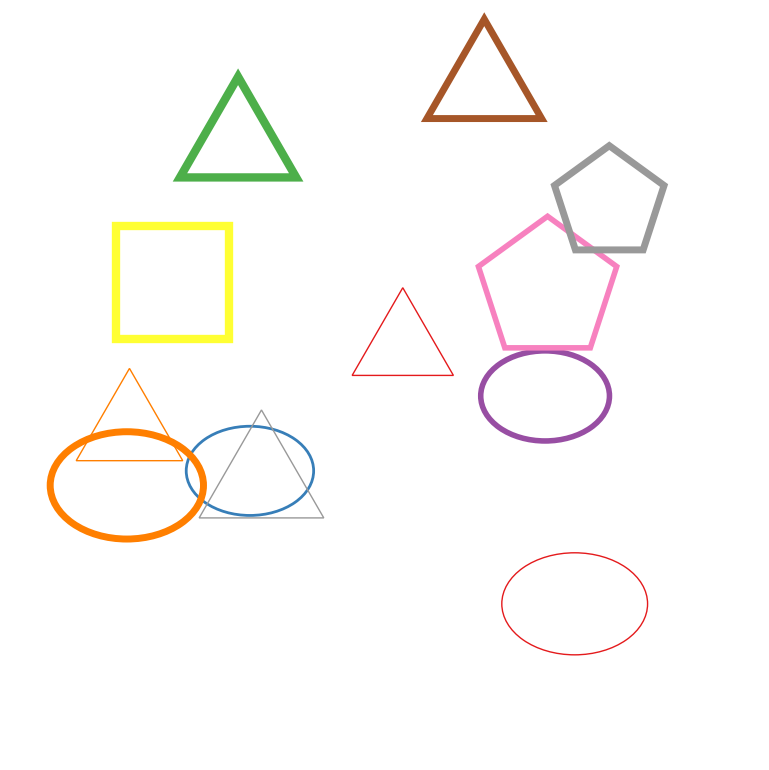[{"shape": "triangle", "thickness": 0.5, "radius": 0.38, "center": [0.523, 0.55]}, {"shape": "oval", "thickness": 0.5, "radius": 0.47, "center": [0.746, 0.216]}, {"shape": "oval", "thickness": 1, "radius": 0.41, "center": [0.325, 0.389]}, {"shape": "triangle", "thickness": 3, "radius": 0.44, "center": [0.309, 0.813]}, {"shape": "oval", "thickness": 2, "radius": 0.42, "center": [0.708, 0.486]}, {"shape": "triangle", "thickness": 0.5, "radius": 0.4, "center": [0.168, 0.442]}, {"shape": "oval", "thickness": 2.5, "radius": 0.5, "center": [0.165, 0.37]}, {"shape": "square", "thickness": 3, "radius": 0.37, "center": [0.224, 0.633]}, {"shape": "triangle", "thickness": 2.5, "radius": 0.43, "center": [0.629, 0.889]}, {"shape": "pentagon", "thickness": 2, "radius": 0.47, "center": [0.711, 0.625]}, {"shape": "triangle", "thickness": 0.5, "radius": 0.47, "center": [0.34, 0.374]}, {"shape": "pentagon", "thickness": 2.5, "radius": 0.37, "center": [0.791, 0.736]}]